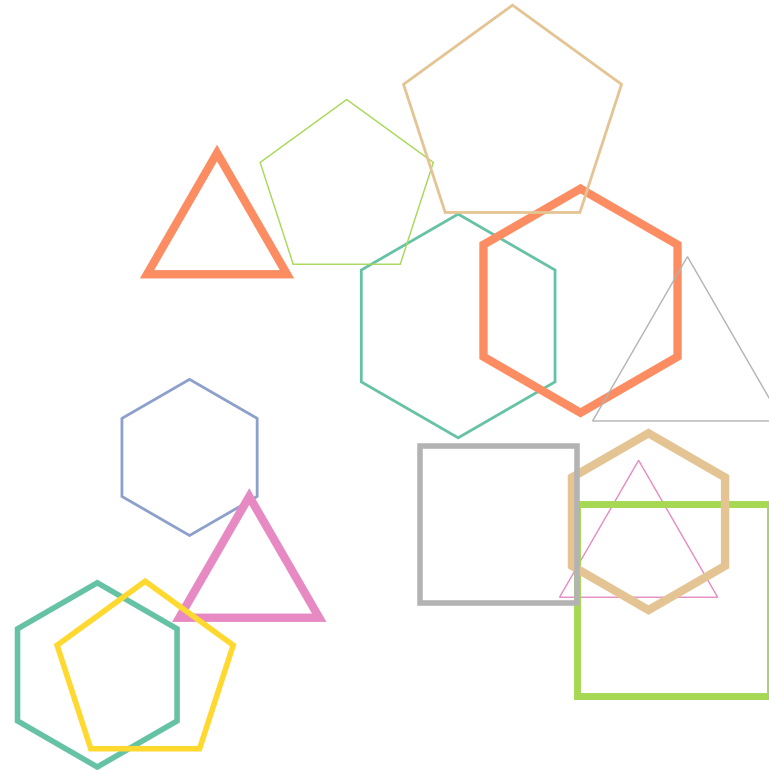[{"shape": "hexagon", "thickness": 2, "radius": 0.6, "center": [0.126, 0.124]}, {"shape": "hexagon", "thickness": 1, "radius": 0.73, "center": [0.595, 0.577]}, {"shape": "hexagon", "thickness": 3, "radius": 0.73, "center": [0.754, 0.609]}, {"shape": "triangle", "thickness": 3, "radius": 0.52, "center": [0.282, 0.696]}, {"shape": "hexagon", "thickness": 1, "radius": 0.51, "center": [0.246, 0.406]}, {"shape": "triangle", "thickness": 3, "radius": 0.52, "center": [0.324, 0.25]}, {"shape": "triangle", "thickness": 0.5, "radius": 0.59, "center": [0.829, 0.284]}, {"shape": "pentagon", "thickness": 0.5, "radius": 0.59, "center": [0.45, 0.752]}, {"shape": "square", "thickness": 2.5, "radius": 0.62, "center": [0.875, 0.22]}, {"shape": "pentagon", "thickness": 2, "radius": 0.6, "center": [0.189, 0.125]}, {"shape": "pentagon", "thickness": 1, "radius": 0.74, "center": [0.666, 0.844]}, {"shape": "hexagon", "thickness": 3, "radius": 0.57, "center": [0.842, 0.323]}, {"shape": "triangle", "thickness": 0.5, "radius": 0.71, "center": [0.893, 0.524]}, {"shape": "square", "thickness": 2, "radius": 0.51, "center": [0.647, 0.319]}]